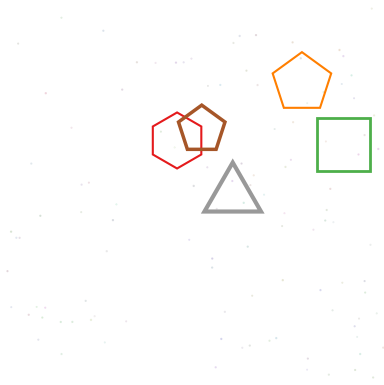[{"shape": "hexagon", "thickness": 1.5, "radius": 0.36, "center": [0.46, 0.635]}, {"shape": "square", "thickness": 2, "radius": 0.35, "center": [0.893, 0.625]}, {"shape": "pentagon", "thickness": 1.5, "radius": 0.4, "center": [0.784, 0.785]}, {"shape": "pentagon", "thickness": 2.5, "radius": 0.32, "center": [0.524, 0.663]}, {"shape": "triangle", "thickness": 3, "radius": 0.42, "center": [0.604, 0.493]}]